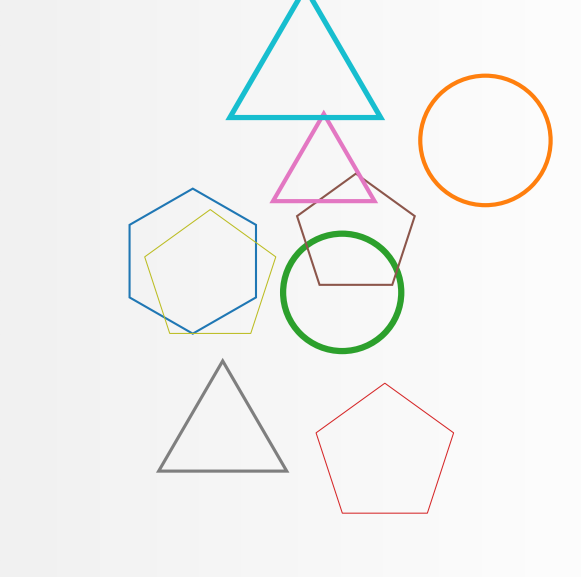[{"shape": "hexagon", "thickness": 1, "radius": 0.63, "center": [0.332, 0.547]}, {"shape": "circle", "thickness": 2, "radius": 0.56, "center": [0.835, 0.756]}, {"shape": "circle", "thickness": 3, "radius": 0.51, "center": [0.589, 0.493]}, {"shape": "pentagon", "thickness": 0.5, "radius": 0.62, "center": [0.662, 0.211]}, {"shape": "pentagon", "thickness": 1, "radius": 0.53, "center": [0.612, 0.592]}, {"shape": "triangle", "thickness": 2, "radius": 0.5, "center": [0.557, 0.701]}, {"shape": "triangle", "thickness": 1.5, "radius": 0.64, "center": [0.383, 0.247]}, {"shape": "pentagon", "thickness": 0.5, "radius": 0.59, "center": [0.362, 0.518]}, {"shape": "triangle", "thickness": 2.5, "radius": 0.75, "center": [0.525, 0.87]}]